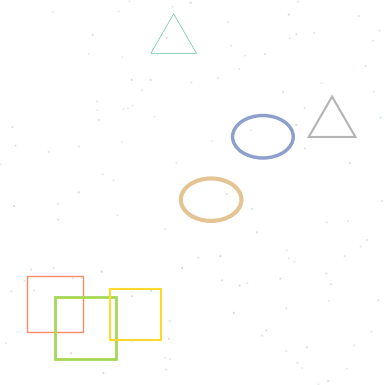[{"shape": "triangle", "thickness": 0.5, "radius": 0.34, "center": [0.451, 0.896]}, {"shape": "square", "thickness": 1, "radius": 0.36, "center": [0.143, 0.211]}, {"shape": "oval", "thickness": 2.5, "radius": 0.39, "center": [0.683, 0.645]}, {"shape": "square", "thickness": 2, "radius": 0.4, "center": [0.221, 0.148]}, {"shape": "square", "thickness": 1.5, "radius": 0.33, "center": [0.352, 0.183]}, {"shape": "oval", "thickness": 3, "radius": 0.39, "center": [0.548, 0.481]}, {"shape": "triangle", "thickness": 1.5, "radius": 0.35, "center": [0.863, 0.679]}]